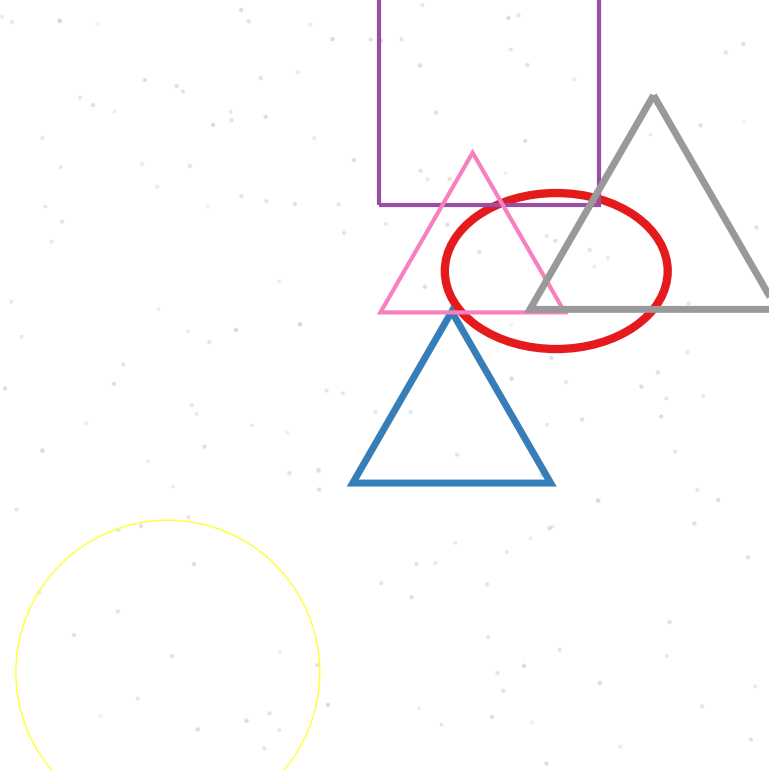[{"shape": "oval", "thickness": 3, "radius": 0.72, "center": [0.722, 0.648]}, {"shape": "triangle", "thickness": 2.5, "radius": 0.74, "center": [0.587, 0.447]}, {"shape": "square", "thickness": 1.5, "radius": 0.71, "center": [0.635, 0.876]}, {"shape": "circle", "thickness": 0.5, "radius": 0.99, "center": [0.218, 0.127]}, {"shape": "triangle", "thickness": 1.5, "radius": 0.69, "center": [0.614, 0.663]}, {"shape": "triangle", "thickness": 2.5, "radius": 0.93, "center": [0.849, 0.691]}]